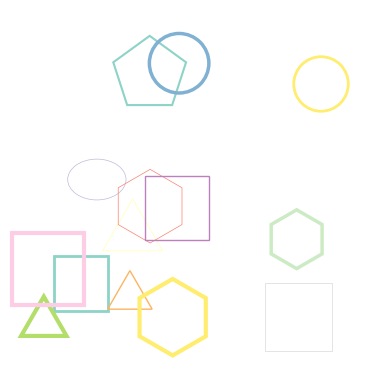[{"shape": "square", "thickness": 2, "radius": 0.35, "center": [0.21, 0.264]}, {"shape": "pentagon", "thickness": 1.5, "radius": 0.5, "center": [0.389, 0.807]}, {"shape": "triangle", "thickness": 0.5, "radius": 0.45, "center": [0.344, 0.394]}, {"shape": "oval", "thickness": 0.5, "radius": 0.38, "center": [0.252, 0.534]}, {"shape": "hexagon", "thickness": 0.5, "radius": 0.48, "center": [0.39, 0.464]}, {"shape": "circle", "thickness": 2.5, "radius": 0.39, "center": [0.465, 0.836]}, {"shape": "triangle", "thickness": 1, "radius": 0.33, "center": [0.337, 0.23]}, {"shape": "triangle", "thickness": 3, "radius": 0.34, "center": [0.114, 0.162]}, {"shape": "square", "thickness": 3, "radius": 0.47, "center": [0.124, 0.3]}, {"shape": "square", "thickness": 0.5, "radius": 0.44, "center": [0.775, 0.176]}, {"shape": "square", "thickness": 1, "radius": 0.42, "center": [0.46, 0.46]}, {"shape": "hexagon", "thickness": 2.5, "radius": 0.38, "center": [0.771, 0.379]}, {"shape": "hexagon", "thickness": 3, "radius": 0.5, "center": [0.448, 0.176]}, {"shape": "circle", "thickness": 2, "radius": 0.35, "center": [0.834, 0.782]}]